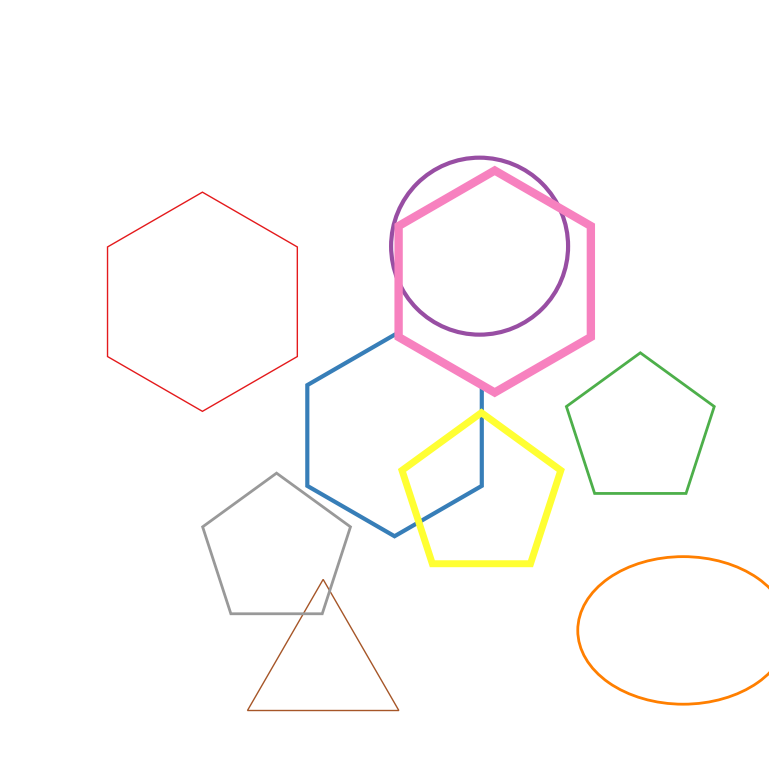[{"shape": "hexagon", "thickness": 0.5, "radius": 0.71, "center": [0.263, 0.608]}, {"shape": "hexagon", "thickness": 1.5, "radius": 0.65, "center": [0.512, 0.434]}, {"shape": "pentagon", "thickness": 1, "radius": 0.5, "center": [0.832, 0.441]}, {"shape": "circle", "thickness": 1.5, "radius": 0.57, "center": [0.623, 0.68]}, {"shape": "oval", "thickness": 1, "radius": 0.68, "center": [0.887, 0.181]}, {"shape": "pentagon", "thickness": 2.5, "radius": 0.54, "center": [0.625, 0.356]}, {"shape": "triangle", "thickness": 0.5, "radius": 0.57, "center": [0.42, 0.134]}, {"shape": "hexagon", "thickness": 3, "radius": 0.72, "center": [0.643, 0.634]}, {"shape": "pentagon", "thickness": 1, "radius": 0.5, "center": [0.359, 0.285]}]